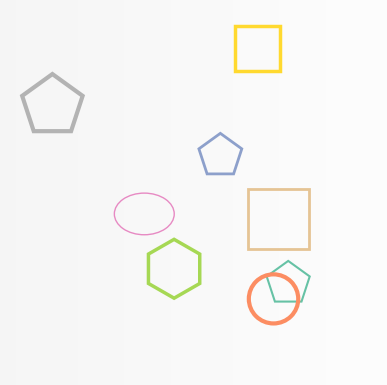[{"shape": "pentagon", "thickness": 1.5, "radius": 0.29, "center": [0.744, 0.264]}, {"shape": "circle", "thickness": 3, "radius": 0.32, "center": [0.706, 0.224]}, {"shape": "pentagon", "thickness": 2, "radius": 0.29, "center": [0.569, 0.595]}, {"shape": "oval", "thickness": 1, "radius": 0.39, "center": [0.372, 0.444]}, {"shape": "hexagon", "thickness": 2.5, "radius": 0.38, "center": [0.449, 0.302]}, {"shape": "square", "thickness": 2.5, "radius": 0.29, "center": [0.665, 0.874]}, {"shape": "square", "thickness": 2, "radius": 0.39, "center": [0.718, 0.431]}, {"shape": "pentagon", "thickness": 3, "radius": 0.41, "center": [0.135, 0.726]}]